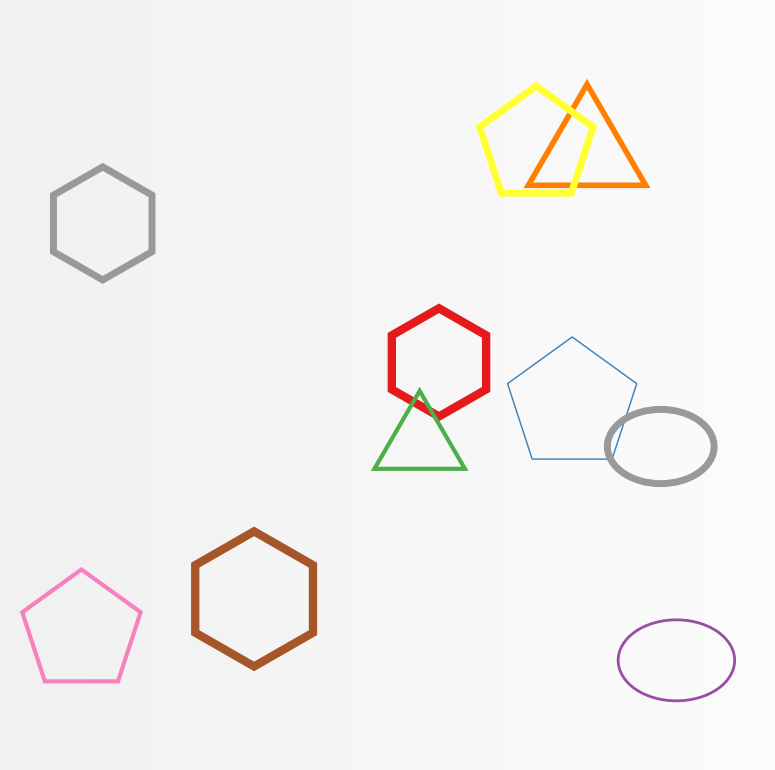[{"shape": "hexagon", "thickness": 3, "radius": 0.35, "center": [0.566, 0.529]}, {"shape": "pentagon", "thickness": 0.5, "radius": 0.44, "center": [0.738, 0.475]}, {"shape": "triangle", "thickness": 1.5, "radius": 0.34, "center": [0.542, 0.425]}, {"shape": "oval", "thickness": 1, "radius": 0.38, "center": [0.873, 0.142]}, {"shape": "triangle", "thickness": 2, "radius": 0.44, "center": [0.757, 0.803]}, {"shape": "pentagon", "thickness": 2.5, "radius": 0.38, "center": [0.692, 0.811]}, {"shape": "hexagon", "thickness": 3, "radius": 0.44, "center": [0.328, 0.222]}, {"shape": "pentagon", "thickness": 1.5, "radius": 0.4, "center": [0.105, 0.18]}, {"shape": "hexagon", "thickness": 2.5, "radius": 0.37, "center": [0.133, 0.71]}, {"shape": "oval", "thickness": 2.5, "radius": 0.34, "center": [0.853, 0.42]}]